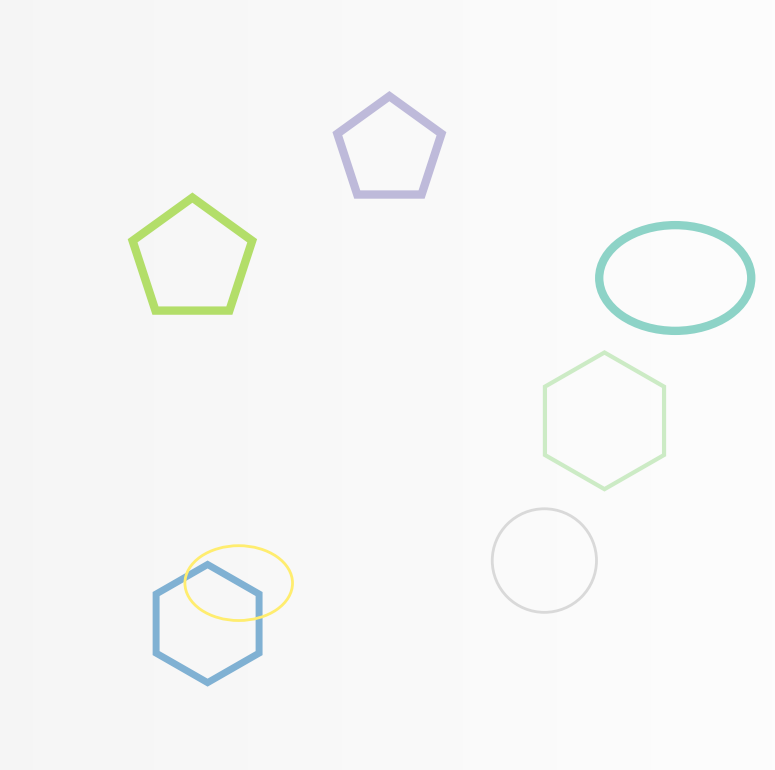[{"shape": "oval", "thickness": 3, "radius": 0.49, "center": [0.871, 0.639]}, {"shape": "pentagon", "thickness": 3, "radius": 0.35, "center": [0.502, 0.805]}, {"shape": "hexagon", "thickness": 2.5, "radius": 0.38, "center": [0.268, 0.19]}, {"shape": "pentagon", "thickness": 3, "radius": 0.41, "center": [0.248, 0.662]}, {"shape": "circle", "thickness": 1, "radius": 0.34, "center": [0.702, 0.272]}, {"shape": "hexagon", "thickness": 1.5, "radius": 0.44, "center": [0.78, 0.453]}, {"shape": "oval", "thickness": 1, "radius": 0.35, "center": [0.308, 0.243]}]